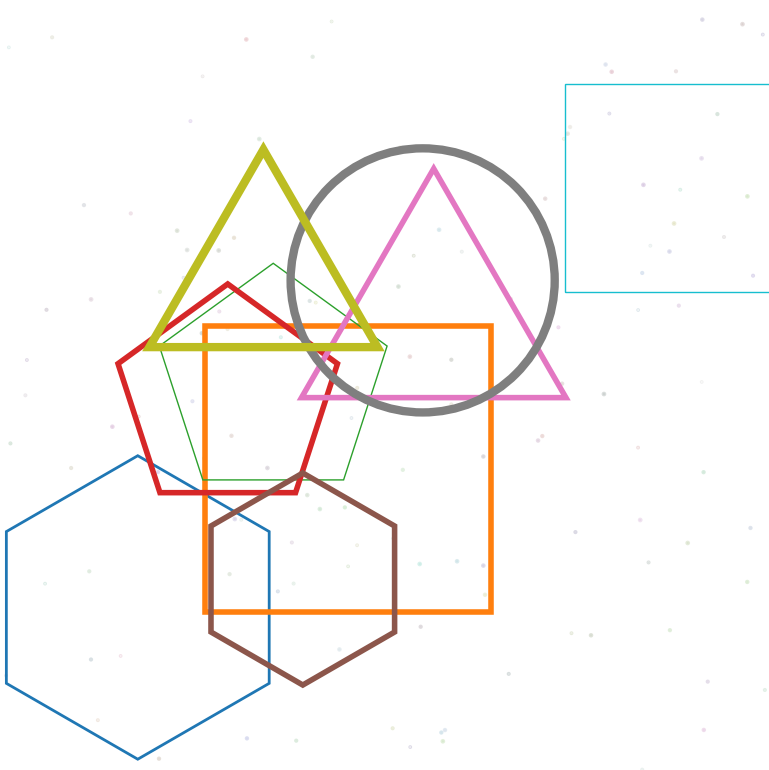[{"shape": "hexagon", "thickness": 1, "radius": 0.99, "center": [0.179, 0.211]}, {"shape": "square", "thickness": 2, "radius": 0.93, "center": [0.452, 0.391]}, {"shape": "pentagon", "thickness": 0.5, "radius": 0.78, "center": [0.355, 0.503]}, {"shape": "pentagon", "thickness": 2, "radius": 0.75, "center": [0.296, 0.481]}, {"shape": "hexagon", "thickness": 2, "radius": 0.69, "center": [0.393, 0.248]}, {"shape": "triangle", "thickness": 2, "radius": 0.99, "center": [0.563, 0.583]}, {"shape": "circle", "thickness": 3, "radius": 0.86, "center": [0.549, 0.636]}, {"shape": "triangle", "thickness": 3, "radius": 0.85, "center": [0.342, 0.635]}, {"shape": "square", "thickness": 0.5, "radius": 0.67, "center": [0.868, 0.756]}]